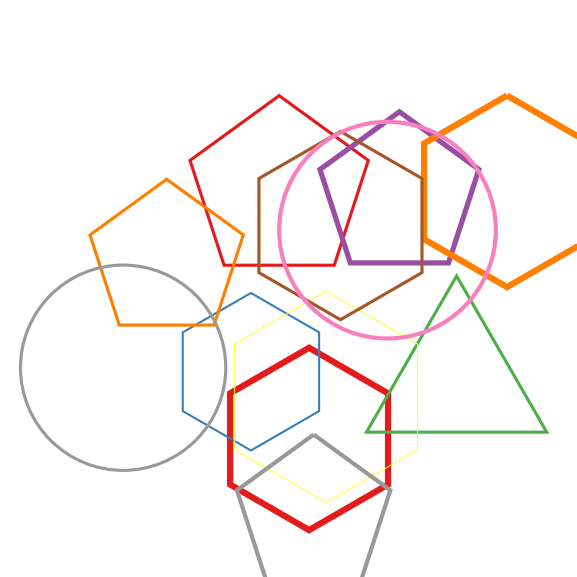[{"shape": "pentagon", "thickness": 1.5, "radius": 0.81, "center": [0.483, 0.671]}, {"shape": "hexagon", "thickness": 3, "radius": 0.79, "center": [0.535, 0.239]}, {"shape": "hexagon", "thickness": 1, "radius": 0.68, "center": [0.435, 0.355]}, {"shape": "triangle", "thickness": 1.5, "radius": 0.9, "center": [0.791, 0.341]}, {"shape": "pentagon", "thickness": 2.5, "radius": 0.72, "center": [0.692, 0.661]}, {"shape": "hexagon", "thickness": 3, "radius": 0.83, "center": [0.878, 0.668]}, {"shape": "pentagon", "thickness": 1.5, "radius": 0.7, "center": [0.289, 0.549]}, {"shape": "hexagon", "thickness": 0.5, "radius": 0.91, "center": [0.565, 0.312]}, {"shape": "hexagon", "thickness": 1.5, "radius": 0.82, "center": [0.59, 0.609]}, {"shape": "circle", "thickness": 2, "radius": 0.94, "center": [0.671, 0.601]}, {"shape": "pentagon", "thickness": 2, "radius": 0.7, "center": [0.543, 0.107]}, {"shape": "circle", "thickness": 1.5, "radius": 0.89, "center": [0.213, 0.362]}]